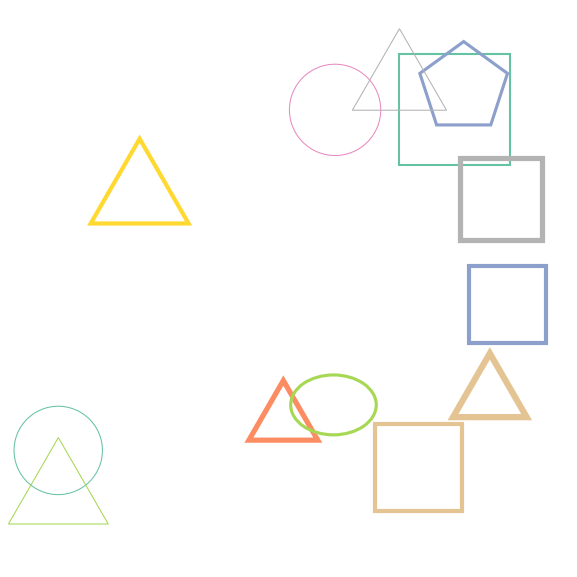[{"shape": "circle", "thickness": 0.5, "radius": 0.38, "center": [0.101, 0.219]}, {"shape": "square", "thickness": 1, "radius": 0.48, "center": [0.787, 0.809]}, {"shape": "triangle", "thickness": 2.5, "radius": 0.34, "center": [0.491, 0.271]}, {"shape": "pentagon", "thickness": 1.5, "radius": 0.4, "center": [0.803, 0.847]}, {"shape": "square", "thickness": 2, "radius": 0.33, "center": [0.879, 0.472]}, {"shape": "circle", "thickness": 0.5, "radius": 0.4, "center": [0.58, 0.809]}, {"shape": "oval", "thickness": 1.5, "radius": 0.37, "center": [0.577, 0.298]}, {"shape": "triangle", "thickness": 0.5, "radius": 0.5, "center": [0.101, 0.142]}, {"shape": "triangle", "thickness": 2, "radius": 0.49, "center": [0.242, 0.661]}, {"shape": "square", "thickness": 2, "radius": 0.38, "center": [0.725, 0.19]}, {"shape": "triangle", "thickness": 3, "radius": 0.37, "center": [0.848, 0.314]}, {"shape": "triangle", "thickness": 0.5, "radius": 0.47, "center": [0.692, 0.855]}, {"shape": "square", "thickness": 2.5, "radius": 0.35, "center": [0.867, 0.654]}]